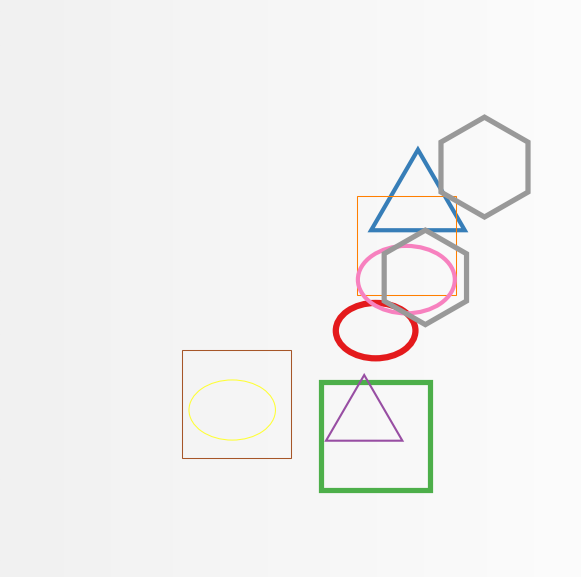[{"shape": "oval", "thickness": 3, "radius": 0.34, "center": [0.646, 0.427]}, {"shape": "triangle", "thickness": 2, "radius": 0.46, "center": [0.719, 0.647]}, {"shape": "square", "thickness": 2.5, "radius": 0.47, "center": [0.646, 0.244]}, {"shape": "triangle", "thickness": 1, "radius": 0.38, "center": [0.627, 0.274]}, {"shape": "square", "thickness": 0.5, "radius": 0.43, "center": [0.699, 0.574]}, {"shape": "oval", "thickness": 0.5, "radius": 0.37, "center": [0.4, 0.289]}, {"shape": "square", "thickness": 0.5, "radius": 0.47, "center": [0.407, 0.299]}, {"shape": "oval", "thickness": 2, "radius": 0.42, "center": [0.699, 0.515]}, {"shape": "hexagon", "thickness": 2.5, "radius": 0.41, "center": [0.732, 0.519]}, {"shape": "hexagon", "thickness": 2.5, "radius": 0.43, "center": [0.834, 0.71]}]